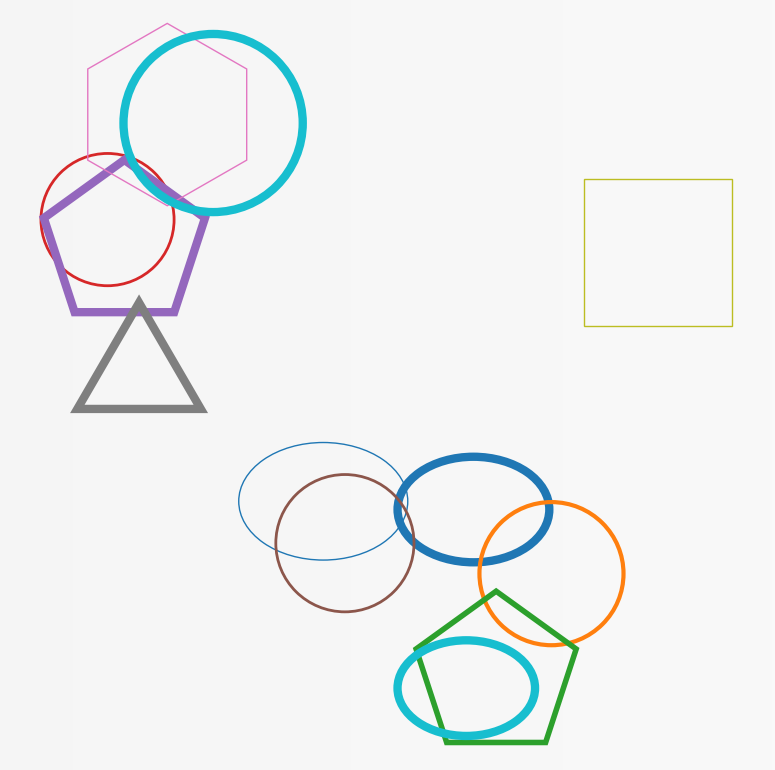[{"shape": "oval", "thickness": 3, "radius": 0.49, "center": [0.611, 0.338]}, {"shape": "oval", "thickness": 0.5, "radius": 0.55, "center": [0.417, 0.349]}, {"shape": "circle", "thickness": 1.5, "radius": 0.46, "center": [0.712, 0.255]}, {"shape": "pentagon", "thickness": 2, "radius": 0.54, "center": [0.64, 0.124]}, {"shape": "circle", "thickness": 1, "radius": 0.43, "center": [0.139, 0.715]}, {"shape": "pentagon", "thickness": 3, "radius": 0.55, "center": [0.161, 0.683]}, {"shape": "circle", "thickness": 1, "radius": 0.45, "center": [0.445, 0.295]}, {"shape": "hexagon", "thickness": 0.5, "radius": 0.59, "center": [0.216, 0.851]}, {"shape": "triangle", "thickness": 3, "radius": 0.46, "center": [0.179, 0.515]}, {"shape": "square", "thickness": 0.5, "radius": 0.48, "center": [0.849, 0.672]}, {"shape": "oval", "thickness": 3, "radius": 0.44, "center": [0.602, 0.106]}, {"shape": "circle", "thickness": 3, "radius": 0.58, "center": [0.275, 0.84]}]